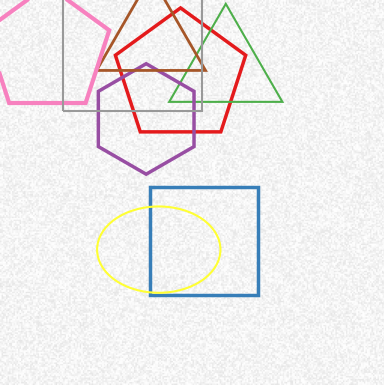[{"shape": "pentagon", "thickness": 2.5, "radius": 0.89, "center": [0.469, 0.801]}, {"shape": "square", "thickness": 2.5, "radius": 0.7, "center": [0.529, 0.374]}, {"shape": "triangle", "thickness": 1.5, "radius": 0.85, "center": [0.586, 0.82]}, {"shape": "hexagon", "thickness": 2.5, "radius": 0.72, "center": [0.38, 0.691]}, {"shape": "oval", "thickness": 1.5, "radius": 0.8, "center": [0.412, 0.352]}, {"shape": "triangle", "thickness": 2, "radius": 0.82, "center": [0.392, 0.899]}, {"shape": "pentagon", "thickness": 3, "radius": 0.84, "center": [0.123, 0.869]}, {"shape": "square", "thickness": 1.5, "radius": 0.9, "center": [0.344, 0.893]}]